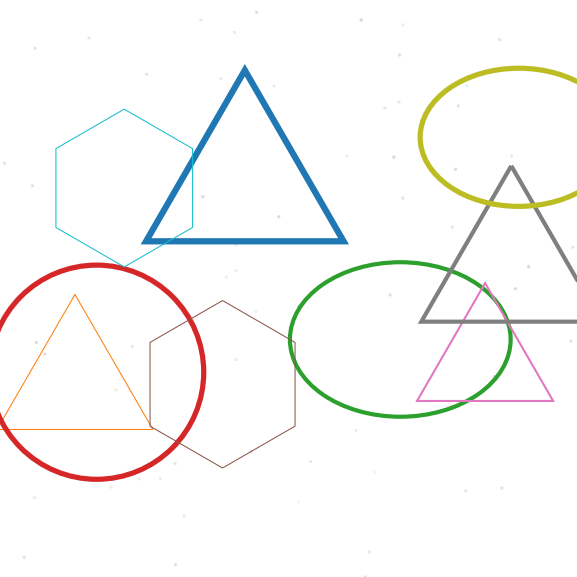[{"shape": "triangle", "thickness": 3, "radius": 0.99, "center": [0.424, 0.68]}, {"shape": "triangle", "thickness": 0.5, "radius": 0.78, "center": [0.13, 0.333]}, {"shape": "oval", "thickness": 2, "radius": 0.96, "center": [0.693, 0.411]}, {"shape": "circle", "thickness": 2.5, "radius": 0.93, "center": [0.167, 0.355]}, {"shape": "hexagon", "thickness": 0.5, "radius": 0.72, "center": [0.385, 0.334]}, {"shape": "triangle", "thickness": 1, "radius": 0.68, "center": [0.84, 0.373]}, {"shape": "triangle", "thickness": 2, "radius": 0.9, "center": [0.885, 0.532]}, {"shape": "oval", "thickness": 2.5, "radius": 0.85, "center": [0.898, 0.761]}, {"shape": "hexagon", "thickness": 0.5, "radius": 0.68, "center": [0.215, 0.674]}]